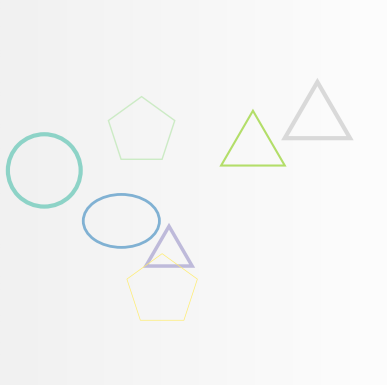[{"shape": "circle", "thickness": 3, "radius": 0.47, "center": [0.114, 0.557]}, {"shape": "triangle", "thickness": 2.5, "radius": 0.34, "center": [0.436, 0.343]}, {"shape": "oval", "thickness": 2, "radius": 0.49, "center": [0.313, 0.426]}, {"shape": "triangle", "thickness": 1.5, "radius": 0.47, "center": [0.653, 0.617]}, {"shape": "triangle", "thickness": 3, "radius": 0.49, "center": [0.819, 0.69]}, {"shape": "pentagon", "thickness": 1, "radius": 0.45, "center": [0.365, 0.659]}, {"shape": "pentagon", "thickness": 0.5, "radius": 0.48, "center": [0.418, 0.246]}]